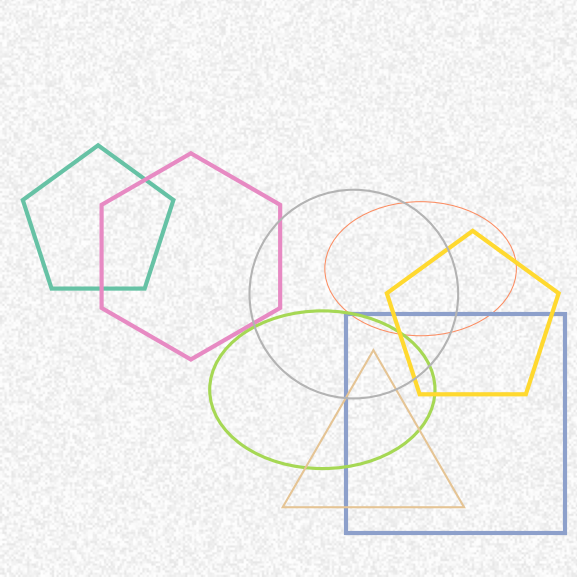[{"shape": "pentagon", "thickness": 2, "radius": 0.69, "center": [0.17, 0.61]}, {"shape": "oval", "thickness": 0.5, "radius": 0.83, "center": [0.728, 0.534]}, {"shape": "square", "thickness": 2, "radius": 0.95, "center": [0.789, 0.266]}, {"shape": "hexagon", "thickness": 2, "radius": 0.89, "center": [0.331, 0.555]}, {"shape": "oval", "thickness": 1.5, "radius": 0.98, "center": [0.558, 0.324]}, {"shape": "pentagon", "thickness": 2, "radius": 0.78, "center": [0.819, 0.443]}, {"shape": "triangle", "thickness": 1, "radius": 0.91, "center": [0.647, 0.211]}, {"shape": "circle", "thickness": 1, "radius": 0.9, "center": [0.613, 0.49]}]